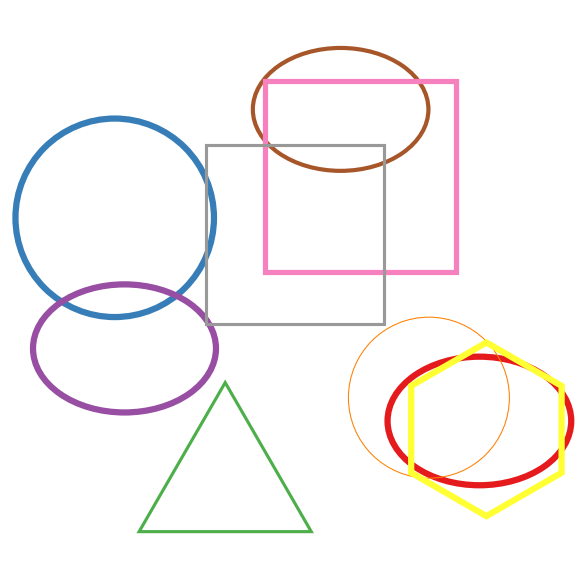[{"shape": "oval", "thickness": 3, "radius": 0.8, "center": [0.83, 0.27]}, {"shape": "circle", "thickness": 3, "radius": 0.86, "center": [0.199, 0.622]}, {"shape": "triangle", "thickness": 1.5, "radius": 0.86, "center": [0.39, 0.165]}, {"shape": "oval", "thickness": 3, "radius": 0.79, "center": [0.216, 0.396]}, {"shape": "circle", "thickness": 0.5, "radius": 0.7, "center": [0.743, 0.311]}, {"shape": "hexagon", "thickness": 3, "radius": 0.75, "center": [0.842, 0.256]}, {"shape": "oval", "thickness": 2, "radius": 0.76, "center": [0.59, 0.81]}, {"shape": "square", "thickness": 2.5, "radius": 0.83, "center": [0.624, 0.693]}, {"shape": "square", "thickness": 1.5, "radius": 0.77, "center": [0.511, 0.593]}]